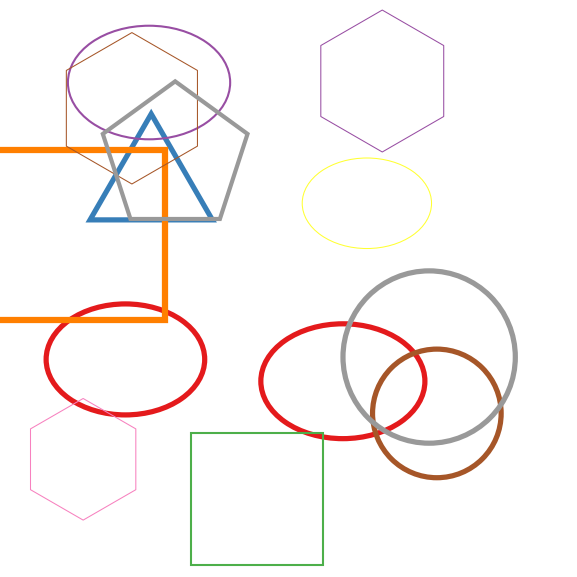[{"shape": "oval", "thickness": 2.5, "radius": 0.71, "center": [0.594, 0.339]}, {"shape": "oval", "thickness": 2.5, "radius": 0.69, "center": [0.217, 0.377]}, {"shape": "triangle", "thickness": 2.5, "radius": 0.61, "center": [0.262, 0.68]}, {"shape": "square", "thickness": 1, "radius": 0.57, "center": [0.445, 0.135]}, {"shape": "hexagon", "thickness": 0.5, "radius": 0.61, "center": [0.662, 0.859]}, {"shape": "oval", "thickness": 1, "radius": 0.7, "center": [0.258, 0.856]}, {"shape": "square", "thickness": 3, "radius": 0.74, "center": [0.138, 0.592]}, {"shape": "oval", "thickness": 0.5, "radius": 0.56, "center": [0.635, 0.647]}, {"shape": "circle", "thickness": 2.5, "radius": 0.56, "center": [0.756, 0.283]}, {"shape": "hexagon", "thickness": 0.5, "radius": 0.66, "center": [0.228, 0.812]}, {"shape": "hexagon", "thickness": 0.5, "radius": 0.53, "center": [0.144, 0.204]}, {"shape": "circle", "thickness": 2.5, "radius": 0.75, "center": [0.743, 0.381]}, {"shape": "pentagon", "thickness": 2, "radius": 0.66, "center": [0.303, 0.727]}]